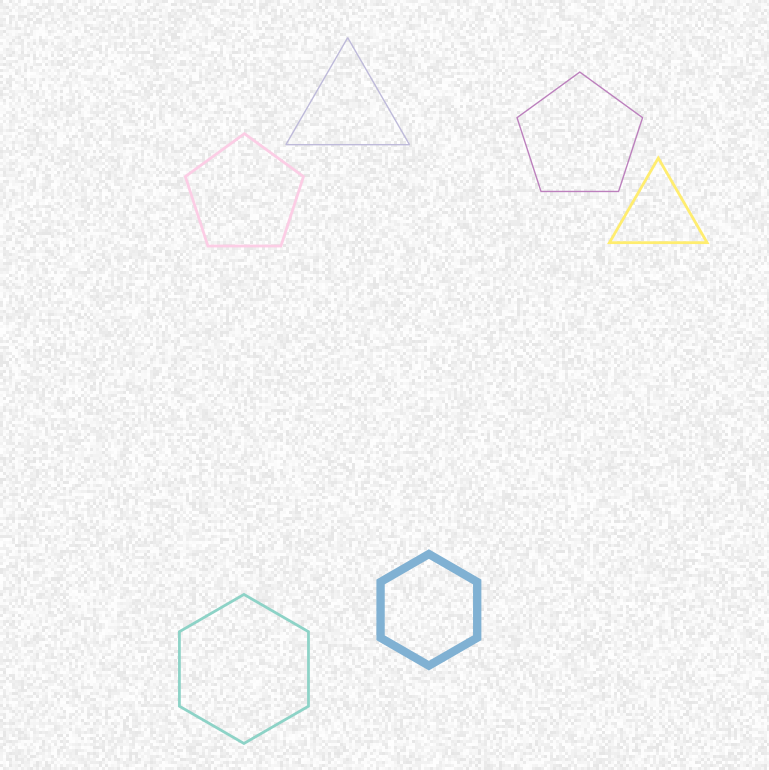[{"shape": "hexagon", "thickness": 1, "radius": 0.48, "center": [0.317, 0.131]}, {"shape": "triangle", "thickness": 0.5, "radius": 0.46, "center": [0.452, 0.858]}, {"shape": "hexagon", "thickness": 3, "radius": 0.36, "center": [0.557, 0.208]}, {"shape": "pentagon", "thickness": 1, "radius": 0.4, "center": [0.317, 0.746]}, {"shape": "pentagon", "thickness": 0.5, "radius": 0.43, "center": [0.753, 0.821]}, {"shape": "triangle", "thickness": 1, "radius": 0.37, "center": [0.855, 0.721]}]